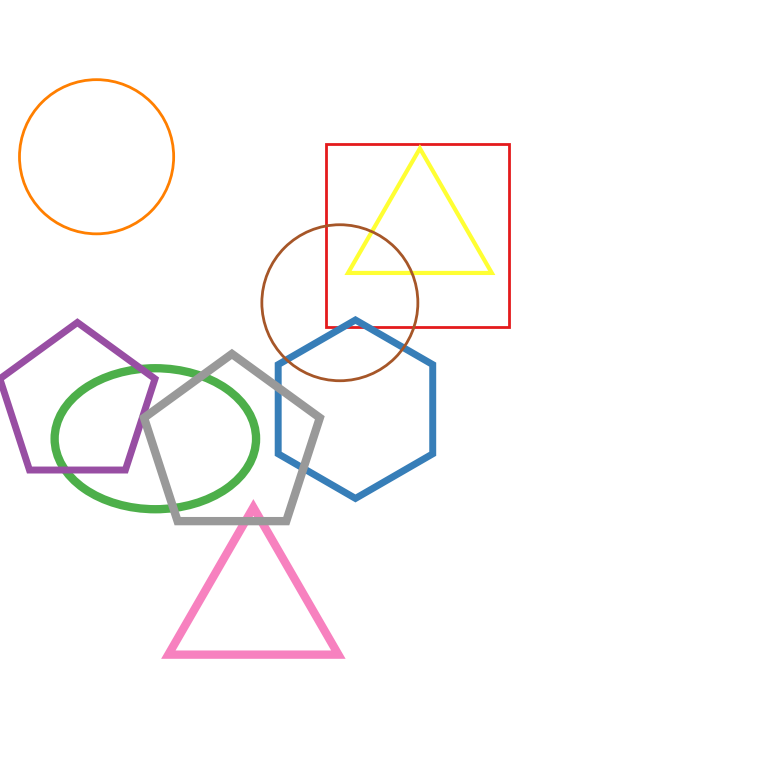[{"shape": "square", "thickness": 1, "radius": 0.59, "center": [0.543, 0.694]}, {"shape": "hexagon", "thickness": 2.5, "radius": 0.58, "center": [0.462, 0.469]}, {"shape": "oval", "thickness": 3, "radius": 0.65, "center": [0.202, 0.43]}, {"shape": "pentagon", "thickness": 2.5, "radius": 0.53, "center": [0.101, 0.475]}, {"shape": "circle", "thickness": 1, "radius": 0.5, "center": [0.125, 0.796]}, {"shape": "triangle", "thickness": 1.5, "radius": 0.54, "center": [0.545, 0.699]}, {"shape": "circle", "thickness": 1, "radius": 0.51, "center": [0.441, 0.607]}, {"shape": "triangle", "thickness": 3, "radius": 0.64, "center": [0.329, 0.214]}, {"shape": "pentagon", "thickness": 3, "radius": 0.6, "center": [0.301, 0.42]}]